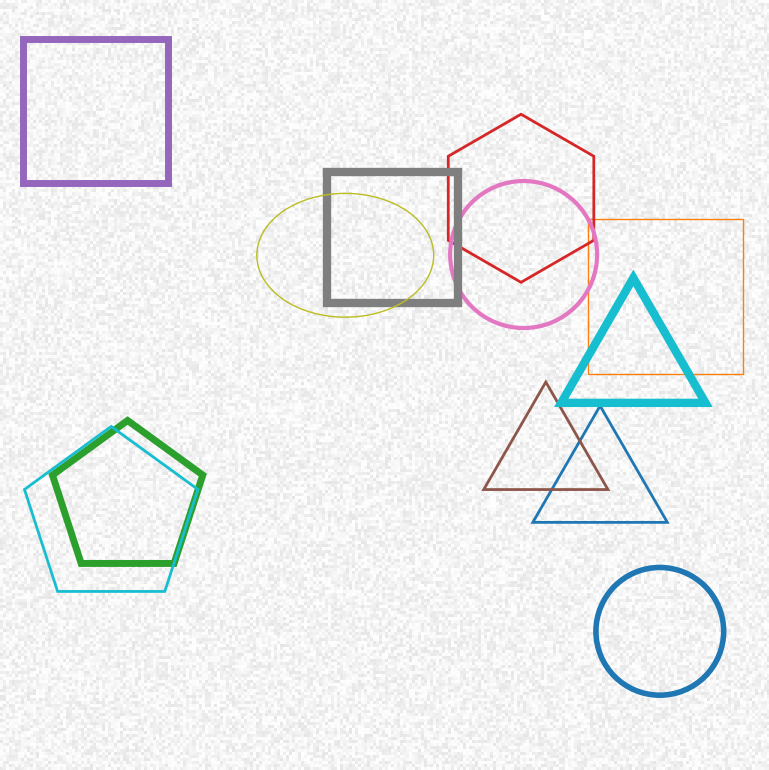[{"shape": "triangle", "thickness": 1, "radius": 0.5, "center": [0.779, 0.372]}, {"shape": "circle", "thickness": 2, "radius": 0.41, "center": [0.857, 0.18]}, {"shape": "square", "thickness": 0.5, "radius": 0.51, "center": [0.864, 0.615]}, {"shape": "pentagon", "thickness": 2.5, "radius": 0.51, "center": [0.166, 0.351]}, {"shape": "hexagon", "thickness": 1, "radius": 0.55, "center": [0.677, 0.742]}, {"shape": "square", "thickness": 2.5, "radius": 0.47, "center": [0.124, 0.856]}, {"shape": "triangle", "thickness": 1, "radius": 0.47, "center": [0.709, 0.411]}, {"shape": "circle", "thickness": 1.5, "radius": 0.48, "center": [0.68, 0.669]}, {"shape": "square", "thickness": 3, "radius": 0.43, "center": [0.51, 0.691]}, {"shape": "oval", "thickness": 0.5, "radius": 0.57, "center": [0.448, 0.668]}, {"shape": "pentagon", "thickness": 1, "radius": 0.59, "center": [0.144, 0.328]}, {"shape": "triangle", "thickness": 3, "radius": 0.54, "center": [0.823, 0.531]}]